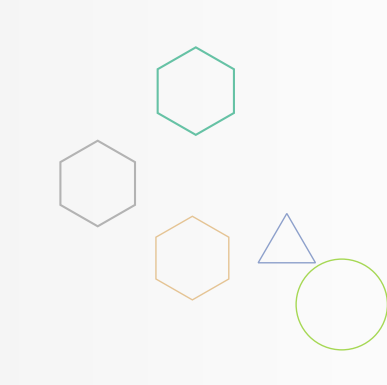[{"shape": "hexagon", "thickness": 1.5, "radius": 0.57, "center": [0.505, 0.763]}, {"shape": "triangle", "thickness": 1, "radius": 0.43, "center": [0.74, 0.36]}, {"shape": "circle", "thickness": 1, "radius": 0.59, "center": [0.882, 0.209]}, {"shape": "hexagon", "thickness": 1, "radius": 0.54, "center": [0.496, 0.33]}, {"shape": "hexagon", "thickness": 1.5, "radius": 0.56, "center": [0.252, 0.523]}]